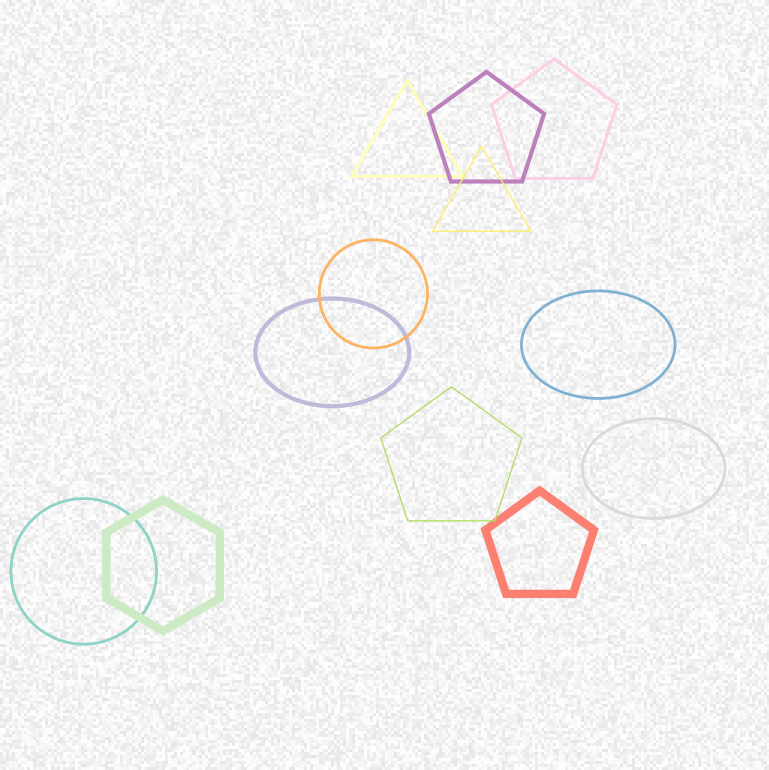[{"shape": "circle", "thickness": 1, "radius": 0.47, "center": [0.109, 0.258]}, {"shape": "triangle", "thickness": 1, "radius": 0.42, "center": [0.529, 0.813]}, {"shape": "oval", "thickness": 1.5, "radius": 0.5, "center": [0.432, 0.542]}, {"shape": "pentagon", "thickness": 3, "radius": 0.37, "center": [0.701, 0.289]}, {"shape": "oval", "thickness": 1, "radius": 0.5, "center": [0.777, 0.552]}, {"shape": "circle", "thickness": 1, "radius": 0.35, "center": [0.485, 0.618]}, {"shape": "pentagon", "thickness": 0.5, "radius": 0.48, "center": [0.586, 0.401]}, {"shape": "pentagon", "thickness": 1, "radius": 0.43, "center": [0.72, 0.838]}, {"shape": "oval", "thickness": 1, "radius": 0.46, "center": [0.849, 0.392]}, {"shape": "pentagon", "thickness": 1.5, "radius": 0.39, "center": [0.632, 0.828]}, {"shape": "hexagon", "thickness": 3, "radius": 0.43, "center": [0.212, 0.266]}, {"shape": "triangle", "thickness": 0.5, "radius": 0.37, "center": [0.626, 0.736]}]